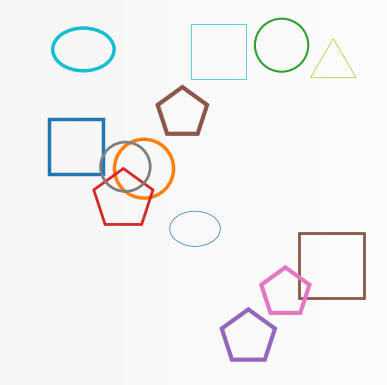[{"shape": "square", "thickness": 2.5, "radius": 0.35, "center": [0.196, 0.619]}, {"shape": "oval", "thickness": 0.5, "radius": 0.33, "center": [0.503, 0.406]}, {"shape": "circle", "thickness": 2.5, "radius": 0.38, "center": [0.372, 0.562]}, {"shape": "circle", "thickness": 1.5, "radius": 0.34, "center": [0.727, 0.883]}, {"shape": "pentagon", "thickness": 2, "radius": 0.4, "center": [0.318, 0.482]}, {"shape": "pentagon", "thickness": 3, "radius": 0.36, "center": [0.641, 0.124]}, {"shape": "square", "thickness": 2, "radius": 0.42, "center": [0.855, 0.311]}, {"shape": "pentagon", "thickness": 3, "radius": 0.34, "center": [0.471, 0.707]}, {"shape": "pentagon", "thickness": 3, "radius": 0.33, "center": [0.736, 0.24]}, {"shape": "circle", "thickness": 2, "radius": 0.32, "center": [0.324, 0.567]}, {"shape": "triangle", "thickness": 0.5, "radius": 0.34, "center": [0.86, 0.832]}, {"shape": "oval", "thickness": 2.5, "radius": 0.4, "center": [0.215, 0.872]}, {"shape": "square", "thickness": 0.5, "radius": 0.35, "center": [0.563, 0.866]}]